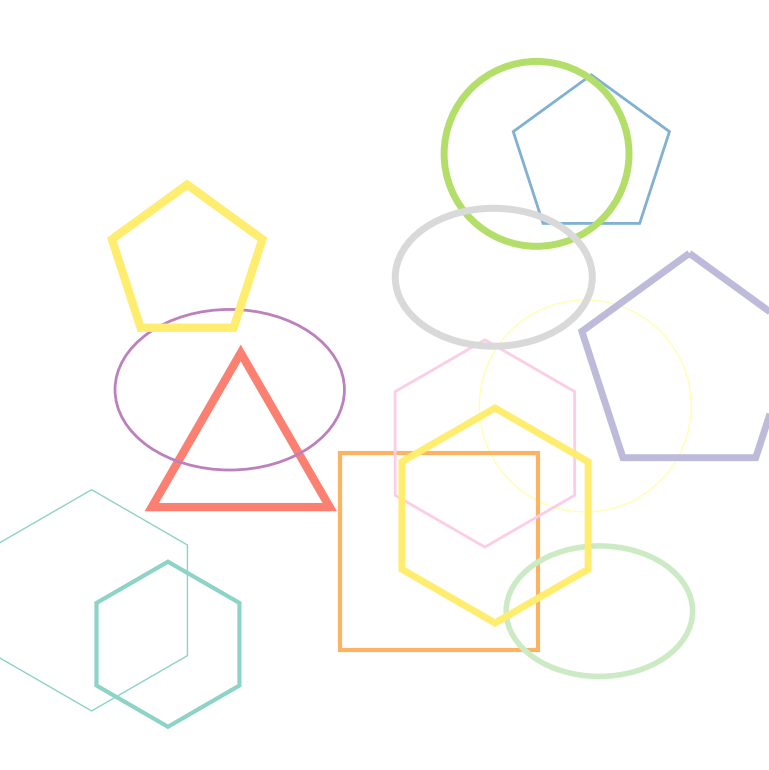[{"shape": "hexagon", "thickness": 0.5, "radius": 0.72, "center": [0.119, 0.22]}, {"shape": "hexagon", "thickness": 1.5, "radius": 0.54, "center": [0.218, 0.163]}, {"shape": "circle", "thickness": 0.5, "radius": 0.69, "center": [0.76, 0.473]}, {"shape": "pentagon", "thickness": 2.5, "radius": 0.73, "center": [0.895, 0.524]}, {"shape": "triangle", "thickness": 3, "radius": 0.67, "center": [0.313, 0.408]}, {"shape": "pentagon", "thickness": 1, "radius": 0.53, "center": [0.768, 0.796]}, {"shape": "square", "thickness": 1.5, "radius": 0.64, "center": [0.57, 0.284]}, {"shape": "circle", "thickness": 2.5, "radius": 0.6, "center": [0.697, 0.8]}, {"shape": "hexagon", "thickness": 1, "radius": 0.67, "center": [0.63, 0.424]}, {"shape": "oval", "thickness": 2.5, "radius": 0.64, "center": [0.641, 0.64]}, {"shape": "oval", "thickness": 1, "radius": 0.74, "center": [0.298, 0.494]}, {"shape": "oval", "thickness": 2, "radius": 0.61, "center": [0.778, 0.206]}, {"shape": "hexagon", "thickness": 2.5, "radius": 0.7, "center": [0.643, 0.331]}, {"shape": "pentagon", "thickness": 3, "radius": 0.51, "center": [0.243, 0.658]}]